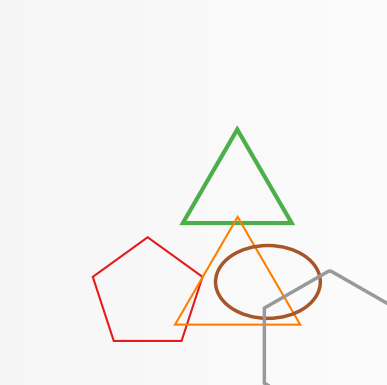[{"shape": "pentagon", "thickness": 1.5, "radius": 0.74, "center": [0.381, 0.235]}, {"shape": "triangle", "thickness": 3, "radius": 0.81, "center": [0.612, 0.502]}, {"shape": "triangle", "thickness": 1.5, "radius": 0.93, "center": [0.613, 0.25]}, {"shape": "oval", "thickness": 2.5, "radius": 0.68, "center": [0.691, 0.268]}, {"shape": "hexagon", "thickness": 2.5, "radius": 0.98, "center": [0.851, 0.102]}]